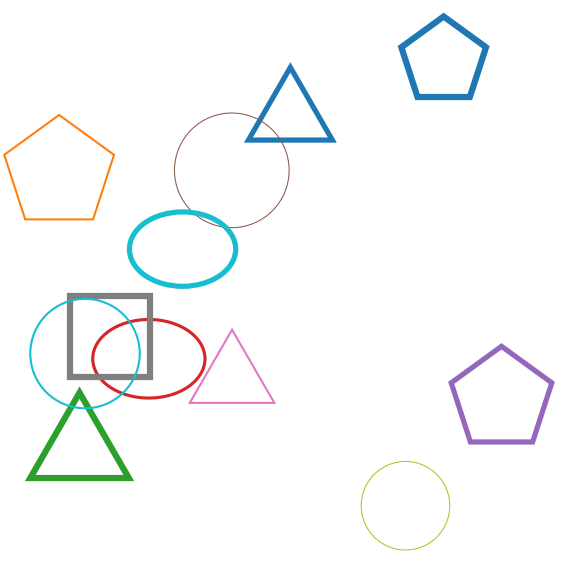[{"shape": "pentagon", "thickness": 3, "radius": 0.39, "center": [0.768, 0.893]}, {"shape": "triangle", "thickness": 2.5, "radius": 0.42, "center": [0.503, 0.799]}, {"shape": "pentagon", "thickness": 1, "radius": 0.5, "center": [0.102, 0.7]}, {"shape": "triangle", "thickness": 3, "radius": 0.49, "center": [0.138, 0.221]}, {"shape": "oval", "thickness": 1.5, "radius": 0.49, "center": [0.258, 0.378]}, {"shape": "pentagon", "thickness": 2.5, "radius": 0.46, "center": [0.868, 0.308]}, {"shape": "circle", "thickness": 0.5, "radius": 0.5, "center": [0.401, 0.704]}, {"shape": "triangle", "thickness": 1, "radius": 0.42, "center": [0.402, 0.344]}, {"shape": "square", "thickness": 3, "radius": 0.35, "center": [0.191, 0.417]}, {"shape": "circle", "thickness": 0.5, "radius": 0.38, "center": [0.702, 0.123]}, {"shape": "oval", "thickness": 2.5, "radius": 0.46, "center": [0.316, 0.568]}, {"shape": "circle", "thickness": 1, "radius": 0.47, "center": [0.147, 0.387]}]